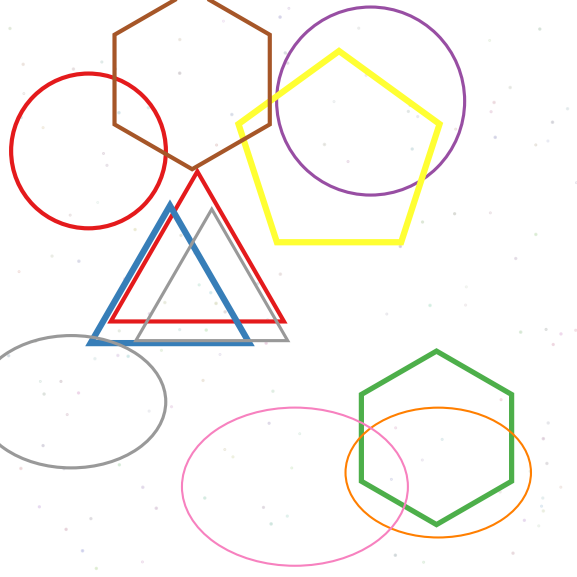[{"shape": "circle", "thickness": 2, "radius": 0.67, "center": [0.153, 0.738]}, {"shape": "triangle", "thickness": 2, "radius": 0.87, "center": [0.342, 0.529]}, {"shape": "triangle", "thickness": 3, "radius": 0.79, "center": [0.294, 0.484]}, {"shape": "hexagon", "thickness": 2.5, "radius": 0.75, "center": [0.756, 0.241]}, {"shape": "circle", "thickness": 1.5, "radius": 0.81, "center": [0.642, 0.824]}, {"shape": "oval", "thickness": 1, "radius": 0.8, "center": [0.759, 0.181]}, {"shape": "pentagon", "thickness": 3, "radius": 0.92, "center": [0.587, 0.728]}, {"shape": "hexagon", "thickness": 2, "radius": 0.78, "center": [0.333, 0.861]}, {"shape": "oval", "thickness": 1, "radius": 0.98, "center": [0.511, 0.156]}, {"shape": "oval", "thickness": 1.5, "radius": 0.82, "center": [0.123, 0.303]}, {"shape": "triangle", "thickness": 1.5, "radius": 0.76, "center": [0.367, 0.485]}]